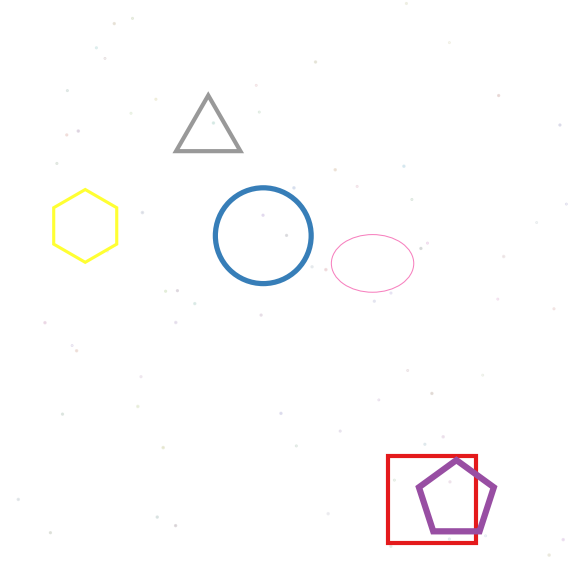[{"shape": "square", "thickness": 2, "radius": 0.38, "center": [0.748, 0.134]}, {"shape": "circle", "thickness": 2.5, "radius": 0.41, "center": [0.456, 0.591]}, {"shape": "pentagon", "thickness": 3, "radius": 0.34, "center": [0.79, 0.134]}, {"shape": "hexagon", "thickness": 1.5, "radius": 0.32, "center": [0.148, 0.608]}, {"shape": "oval", "thickness": 0.5, "radius": 0.36, "center": [0.645, 0.543]}, {"shape": "triangle", "thickness": 2, "radius": 0.32, "center": [0.361, 0.77]}]